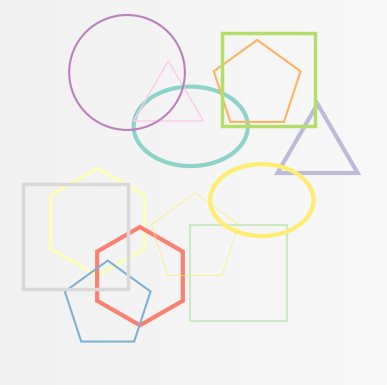[{"shape": "oval", "thickness": 3, "radius": 0.74, "center": [0.492, 0.672]}, {"shape": "hexagon", "thickness": 2, "radius": 0.7, "center": [0.251, 0.424]}, {"shape": "triangle", "thickness": 3, "radius": 0.6, "center": [0.819, 0.61]}, {"shape": "hexagon", "thickness": 3, "radius": 0.64, "center": [0.361, 0.283]}, {"shape": "pentagon", "thickness": 1.5, "radius": 0.58, "center": [0.278, 0.207]}, {"shape": "pentagon", "thickness": 1.5, "radius": 0.59, "center": [0.664, 0.778]}, {"shape": "square", "thickness": 2.5, "radius": 0.6, "center": [0.693, 0.793]}, {"shape": "triangle", "thickness": 1, "radius": 0.52, "center": [0.435, 0.738]}, {"shape": "square", "thickness": 2.5, "radius": 0.68, "center": [0.195, 0.386]}, {"shape": "circle", "thickness": 1.5, "radius": 0.75, "center": [0.328, 0.812]}, {"shape": "square", "thickness": 1.5, "radius": 0.62, "center": [0.616, 0.29]}, {"shape": "oval", "thickness": 3, "radius": 0.67, "center": [0.676, 0.48]}, {"shape": "pentagon", "thickness": 0.5, "radius": 0.59, "center": [0.503, 0.38]}]